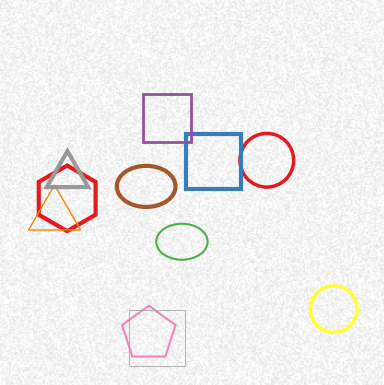[{"shape": "hexagon", "thickness": 3, "radius": 0.43, "center": [0.174, 0.485]}, {"shape": "circle", "thickness": 2.5, "radius": 0.35, "center": [0.693, 0.584]}, {"shape": "square", "thickness": 3, "radius": 0.36, "center": [0.555, 0.58]}, {"shape": "oval", "thickness": 1.5, "radius": 0.33, "center": [0.473, 0.372]}, {"shape": "square", "thickness": 2, "radius": 0.31, "center": [0.434, 0.693]}, {"shape": "triangle", "thickness": 1, "radius": 0.39, "center": [0.142, 0.442]}, {"shape": "circle", "thickness": 2.5, "radius": 0.3, "center": [0.867, 0.197]}, {"shape": "oval", "thickness": 3, "radius": 0.38, "center": [0.38, 0.516]}, {"shape": "pentagon", "thickness": 1.5, "radius": 0.36, "center": [0.387, 0.133]}, {"shape": "triangle", "thickness": 3, "radius": 0.31, "center": [0.175, 0.545]}, {"shape": "square", "thickness": 0.5, "radius": 0.37, "center": [0.407, 0.122]}]